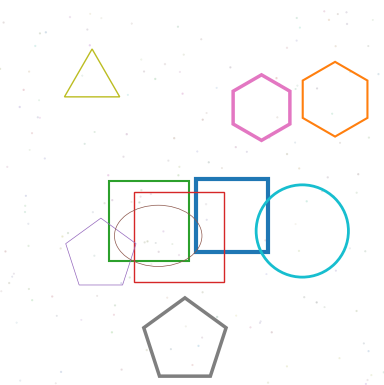[{"shape": "square", "thickness": 3, "radius": 0.47, "center": [0.602, 0.44]}, {"shape": "hexagon", "thickness": 1.5, "radius": 0.49, "center": [0.87, 0.742]}, {"shape": "square", "thickness": 1.5, "radius": 0.52, "center": [0.387, 0.426]}, {"shape": "square", "thickness": 1, "radius": 0.58, "center": [0.464, 0.385]}, {"shape": "pentagon", "thickness": 0.5, "radius": 0.48, "center": [0.262, 0.337]}, {"shape": "oval", "thickness": 0.5, "radius": 0.57, "center": [0.411, 0.387]}, {"shape": "hexagon", "thickness": 2.5, "radius": 0.43, "center": [0.679, 0.721]}, {"shape": "pentagon", "thickness": 2.5, "radius": 0.56, "center": [0.48, 0.114]}, {"shape": "triangle", "thickness": 1, "radius": 0.41, "center": [0.239, 0.79]}, {"shape": "circle", "thickness": 2, "radius": 0.6, "center": [0.785, 0.4]}]